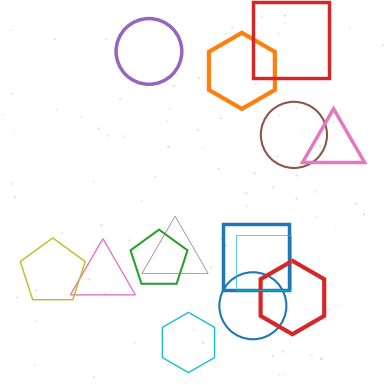[{"shape": "circle", "thickness": 1.5, "radius": 0.44, "center": [0.657, 0.206]}, {"shape": "square", "thickness": 2.5, "radius": 0.43, "center": [0.666, 0.332]}, {"shape": "hexagon", "thickness": 3, "radius": 0.49, "center": [0.628, 0.816]}, {"shape": "pentagon", "thickness": 1.5, "radius": 0.39, "center": [0.413, 0.326]}, {"shape": "hexagon", "thickness": 3, "radius": 0.48, "center": [0.759, 0.227]}, {"shape": "square", "thickness": 2.5, "radius": 0.49, "center": [0.755, 0.897]}, {"shape": "circle", "thickness": 2.5, "radius": 0.43, "center": [0.387, 0.866]}, {"shape": "circle", "thickness": 1.5, "radius": 0.43, "center": [0.763, 0.65]}, {"shape": "triangle", "thickness": 2.5, "radius": 0.47, "center": [0.866, 0.624]}, {"shape": "triangle", "thickness": 1, "radius": 0.49, "center": [0.267, 0.283]}, {"shape": "triangle", "thickness": 0.5, "radius": 0.5, "center": [0.455, 0.339]}, {"shape": "pentagon", "thickness": 1, "radius": 0.44, "center": [0.137, 0.293]}, {"shape": "square", "thickness": 0.5, "radius": 0.36, "center": [0.684, 0.318]}, {"shape": "hexagon", "thickness": 1, "radius": 0.39, "center": [0.489, 0.11]}]